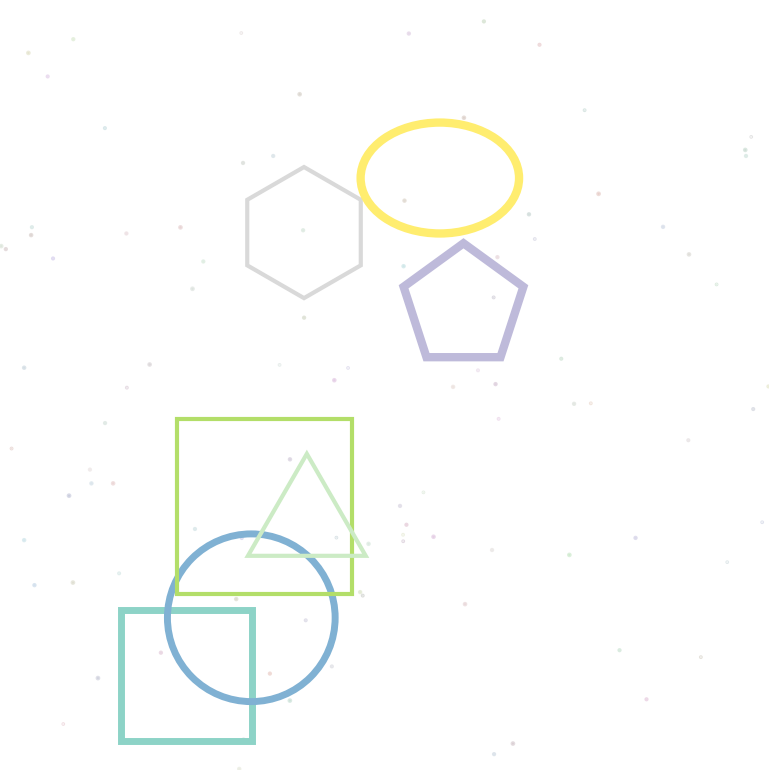[{"shape": "square", "thickness": 2.5, "radius": 0.42, "center": [0.243, 0.123]}, {"shape": "pentagon", "thickness": 3, "radius": 0.41, "center": [0.602, 0.602]}, {"shape": "circle", "thickness": 2.5, "radius": 0.54, "center": [0.326, 0.198]}, {"shape": "square", "thickness": 1.5, "radius": 0.57, "center": [0.343, 0.342]}, {"shape": "hexagon", "thickness": 1.5, "radius": 0.43, "center": [0.395, 0.698]}, {"shape": "triangle", "thickness": 1.5, "radius": 0.44, "center": [0.398, 0.322]}, {"shape": "oval", "thickness": 3, "radius": 0.51, "center": [0.571, 0.769]}]